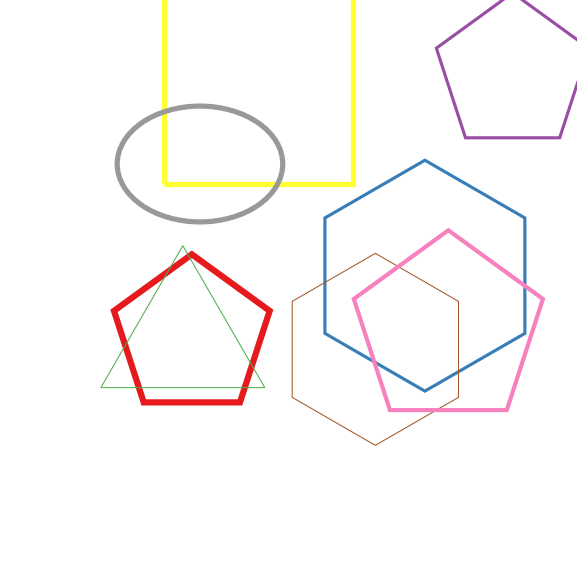[{"shape": "pentagon", "thickness": 3, "radius": 0.71, "center": [0.332, 0.417]}, {"shape": "hexagon", "thickness": 1.5, "radius": 1.0, "center": [0.736, 0.522]}, {"shape": "triangle", "thickness": 0.5, "radius": 0.82, "center": [0.317, 0.41]}, {"shape": "pentagon", "thickness": 1.5, "radius": 0.69, "center": [0.888, 0.873]}, {"shape": "square", "thickness": 2.5, "radius": 0.82, "center": [0.448, 0.845]}, {"shape": "hexagon", "thickness": 0.5, "radius": 0.83, "center": [0.65, 0.394]}, {"shape": "pentagon", "thickness": 2, "radius": 0.86, "center": [0.776, 0.428]}, {"shape": "oval", "thickness": 2.5, "radius": 0.72, "center": [0.346, 0.715]}]